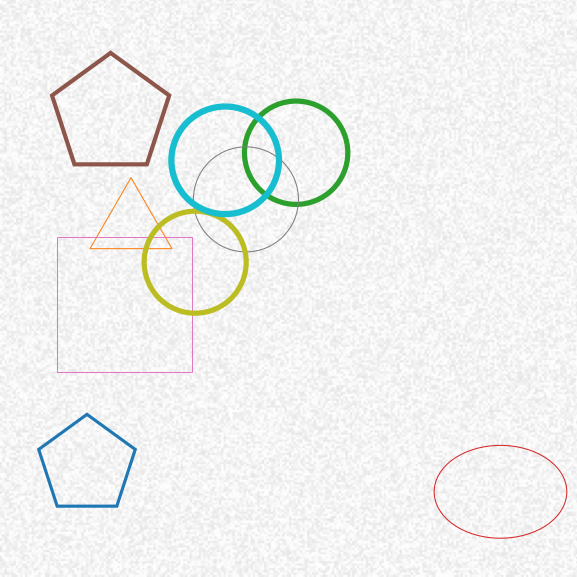[{"shape": "pentagon", "thickness": 1.5, "radius": 0.44, "center": [0.151, 0.194]}, {"shape": "triangle", "thickness": 0.5, "radius": 0.41, "center": [0.227, 0.61]}, {"shape": "circle", "thickness": 2.5, "radius": 0.45, "center": [0.513, 0.735]}, {"shape": "oval", "thickness": 0.5, "radius": 0.57, "center": [0.867, 0.148]}, {"shape": "pentagon", "thickness": 2, "radius": 0.53, "center": [0.192, 0.801]}, {"shape": "square", "thickness": 0.5, "radius": 0.59, "center": [0.215, 0.472]}, {"shape": "circle", "thickness": 0.5, "radius": 0.45, "center": [0.426, 0.654]}, {"shape": "circle", "thickness": 2.5, "radius": 0.44, "center": [0.338, 0.545]}, {"shape": "circle", "thickness": 3, "radius": 0.47, "center": [0.39, 0.722]}]